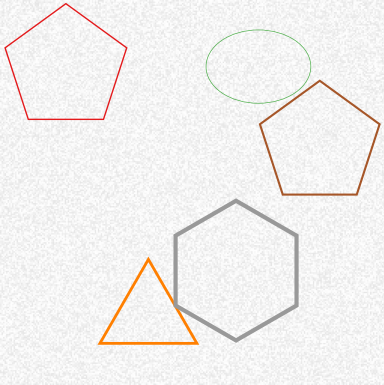[{"shape": "pentagon", "thickness": 1, "radius": 0.83, "center": [0.171, 0.824]}, {"shape": "oval", "thickness": 0.5, "radius": 0.68, "center": [0.671, 0.827]}, {"shape": "triangle", "thickness": 2, "radius": 0.73, "center": [0.385, 0.181]}, {"shape": "pentagon", "thickness": 1.5, "radius": 0.82, "center": [0.831, 0.627]}, {"shape": "hexagon", "thickness": 3, "radius": 0.91, "center": [0.613, 0.297]}]